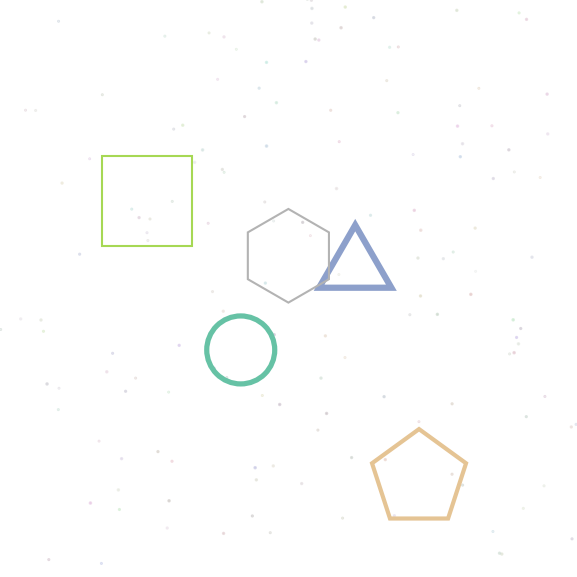[{"shape": "circle", "thickness": 2.5, "radius": 0.29, "center": [0.417, 0.393]}, {"shape": "triangle", "thickness": 3, "radius": 0.36, "center": [0.615, 0.537]}, {"shape": "square", "thickness": 1, "radius": 0.39, "center": [0.255, 0.651]}, {"shape": "pentagon", "thickness": 2, "radius": 0.43, "center": [0.726, 0.171]}, {"shape": "hexagon", "thickness": 1, "radius": 0.41, "center": [0.499, 0.556]}]